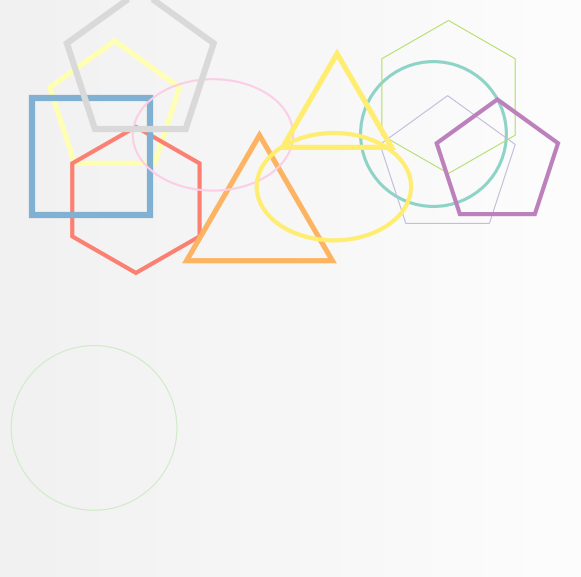[{"shape": "circle", "thickness": 1.5, "radius": 0.63, "center": [0.746, 0.767]}, {"shape": "pentagon", "thickness": 2.5, "radius": 0.59, "center": [0.197, 0.811]}, {"shape": "pentagon", "thickness": 0.5, "radius": 0.61, "center": [0.77, 0.711]}, {"shape": "hexagon", "thickness": 2, "radius": 0.63, "center": [0.234, 0.653]}, {"shape": "square", "thickness": 3, "radius": 0.5, "center": [0.157, 0.728]}, {"shape": "triangle", "thickness": 2.5, "radius": 0.72, "center": [0.446, 0.62]}, {"shape": "hexagon", "thickness": 0.5, "radius": 0.66, "center": [0.772, 0.831]}, {"shape": "oval", "thickness": 1, "radius": 0.69, "center": [0.366, 0.766]}, {"shape": "pentagon", "thickness": 3, "radius": 0.66, "center": [0.241, 0.883]}, {"shape": "pentagon", "thickness": 2, "radius": 0.55, "center": [0.856, 0.717]}, {"shape": "circle", "thickness": 0.5, "radius": 0.71, "center": [0.162, 0.258]}, {"shape": "oval", "thickness": 2, "radius": 0.66, "center": [0.574, 0.676]}, {"shape": "triangle", "thickness": 2.5, "radius": 0.54, "center": [0.58, 0.798]}]